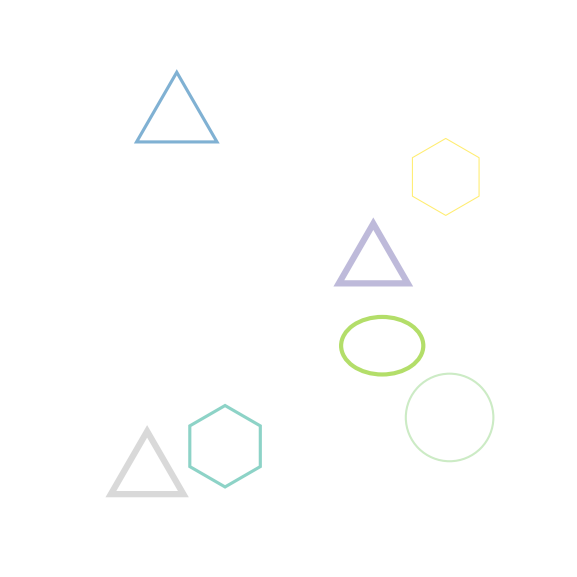[{"shape": "hexagon", "thickness": 1.5, "radius": 0.35, "center": [0.39, 0.226]}, {"shape": "triangle", "thickness": 3, "radius": 0.34, "center": [0.646, 0.543]}, {"shape": "triangle", "thickness": 1.5, "radius": 0.4, "center": [0.306, 0.794]}, {"shape": "oval", "thickness": 2, "radius": 0.36, "center": [0.662, 0.401]}, {"shape": "triangle", "thickness": 3, "radius": 0.36, "center": [0.255, 0.18]}, {"shape": "circle", "thickness": 1, "radius": 0.38, "center": [0.779, 0.276]}, {"shape": "hexagon", "thickness": 0.5, "radius": 0.33, "center": [0.772, 0.693]}]